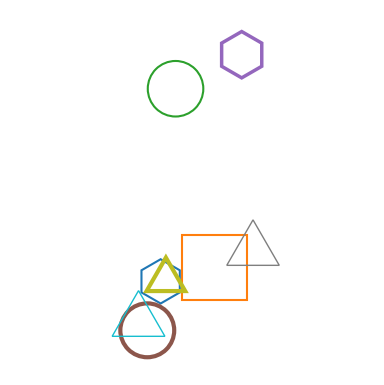[{"shape": "hexagon", "thickness": 1.5, "radius": 0.29, "center": [0.417, 0.269]}, {"shape": "square", "thickness": 1.5, "radius": 0.42, "center": [0.558, 0.306]}, {"shape": "circle", "thickness": 1.5, "radius": 0.36, "center": [0.456, 0.77]}, {"shape": "hexagon", "thickness": 2.5, "radius": 0.3, "center": [0.628, 0.858]}, {"shape": "circle", "thickness": 3, "radius": 0.35, "center": [0.383, 0.142]}, {"shape": "triangle", "thickness": 1, "radius": 0.39, "center": [0.657, 0.35]}, {"shape": "triangle", "thickness": 3, "radius": 0.29, "center": [0.431, 0.273]}, {"shape": "triangle", "thickness": 1, "radius": 0.4, "center": [0.36, 0.166]}]